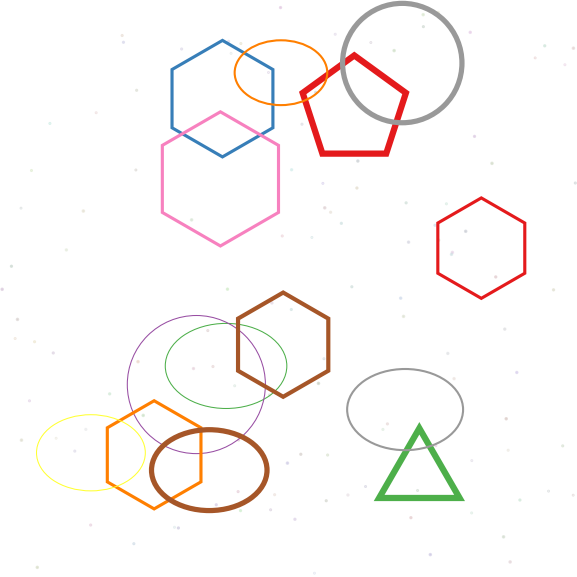[{"shape": "pentagon", "thickness": 3, "radius": 0.47, "center": [0.613, 0.809]}, {"shape": "hexagon", "thickness": 1.5, "radius": 0.43, "center": [0.833, 0.569]}, {"shape": "hexagon", "thickness": 1.5, "radius": 0.5, "center": [0.385, 0.828]}, {"shape": "oval", "thickness": 0.5, "radius": 0.53, "center": [0.391, 0.365]}, {"shape": "triangle", "thickness": 3, "radius": 0.4, "center": [0.726, 0.177]}, {"shape": "circle", "thickness": 0.5, "radius": 0.6, "center": [0.34, 0.333]}, {"shape": "oval", "thickness": 1, "radius": 0.4, "center": [0.487, 0.873]}, {"shape": "hexagon", "thickness": 1.5, "radius": 0.47, "center": [0.267, 0.212]}, {"shape": "oval", "thickness": 0.5, "radius": 0.47, "center": [0.157, 0.215]}, {"shape": "oval", "thickness": 2.5, "radius": 0.5, "center": [0.362, 0.185]}, {"shape": "hexagon", "thickness": 2, "radius": 0.45, "center": [0.49, 0.402]}, {"shape": "hexagon", "thickness": 1.5, "radius": 0.58, "center": [0.382, 0.689]}, {"shape": "circle", "thickness": 2.5, "radius": 0.52, "center": [0.697, 0.89]}, {"shape": "oval", "thickness": 1, "radius": 0.5, "center": [0.701, 0.29]}]